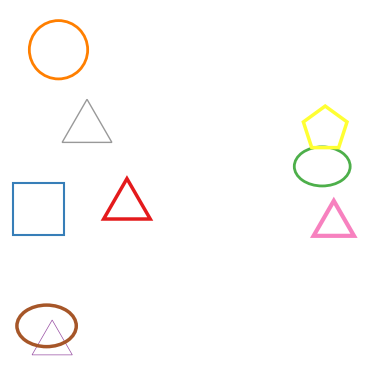[{"shape": "triangle", "thickness": 2.5, "radius": 0.35, "center": [0.33, 0.466]}, {"shape": "square", "thickness": 1.5, "radius": 0.33, "center": [0.1, 0.457]}, {"shape": "oval", "thickness": 2, "radius": 0.36, "center": [0.837, 0.568]}, {"shape": "triangle", "thickness": 0.5, "radius": 0.3, "center": [0.136, 0.108]}, {"shape": "circle", "thickness": 2, "radius": 0.38, "center": [0.152, 0.871]}, {"shape": "pentagon", "thickness": 2.5, "radius": 0.3, "center": [0.845, 0.665]}, {"shape": "oval", "thickness": 2.5, "radius": 0.39, "center": [0.121, 0.154]}, {"shape": "triangle", "thickness": 3, "radius": 0.3, "center": [0.867, 0.418]}, {"shape": "triangle", "thickness": 1, "radius": 0.37, "center": [0.226, 0.667]}]